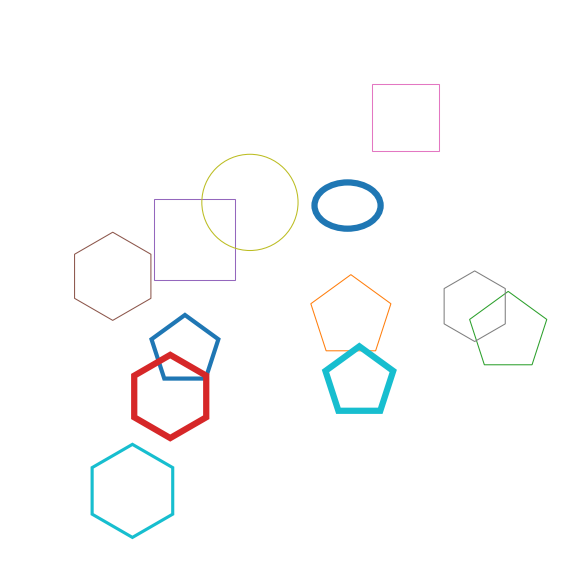[{"shape": "oval", "thickness": 3, "radius": 0.29, "center": [0.602, 0.643]}, {"shape": "pentagon", "thickness": 2, "radius": 0.3, "center": [0.32, 0.393]}, {"shape": "pentagon", "thickness": 0.5, "radius": 0.36, "center": [0.608, 0.451]}, {"shape": "pentagon", "thickness": 0.5, "radius": 0.35, "center": [0.88, 0.424]}, {"shape": "hexagon", "thickness": 3, "radius": 0.36, "center": [0.295, 0.313]}, {"shape": "square", "thickness": 0.5, "radius": 0.35, "center": [0.337, 0.585]}, {"shape": "hexagon", "thickness": 0.5, "radius": 0.38, "center": [0.195, 0.521]}, {"shape": "square", "thickness": 0.5, "radius": 0.29, "center": [0.703, 0.795]}, {"shape": "hexagon", "thickness": 0.5, "radius": 0.31, "center": [0.822, 0.469]}, {"shape": "circle", "thickness": 0.5, "radius": 0.42, "center": [0.433, 0.649]}, {"shape": "pentagon", "thickness": 3, "radius": 0.31, "center": [0.622, 0.338]}, {"shape": "hexagon", "thickness": 1.5, "radius": 0.4, "center": [0.229, 0.149]}]